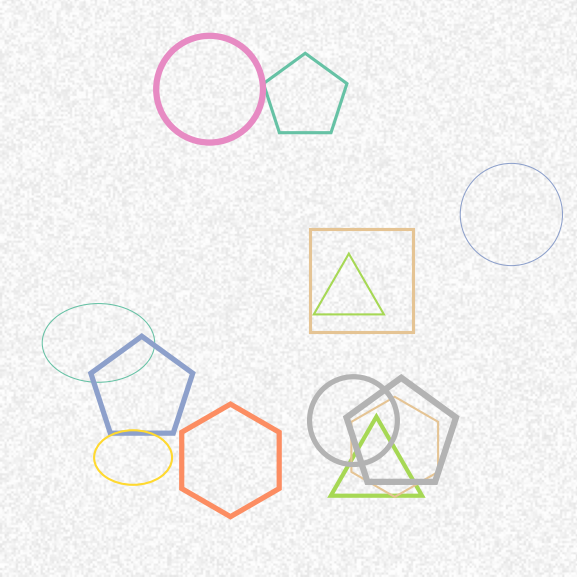[{"shape": "pentagon", "thickness": 1.5, "radius": 0.38, "center": [0.528, 0.831]}, {"shape": "oval", "thickness": 0.5, "radius": 0.49, "center": [0.17, 0.405]}, {"shape": "hexagon", "thickness": 2.5, "radius": 0.49, "center": [0.399, 0.202]}, {"shape": "pentagon", "thickness": 2.5, "radius": 0.46, "center": [0.246, 0.324]}, {"shape": "circle", "thickness": 0.5, "radius": 0.44, "center": [0.886, 0.628]}, {"shape": "circle", "thickness": 3, "radius": 0.46, "center": [0.363, 0.845]}, {"shape": "triangle", "thickness": 2, "radius": 0.46, "center": [0.652, 0.186]}, {"shape": "triangle", "thickness": 1, "radius": 0.35, "center": [0.604, 0.49]}, {"shape": "oval", "thickness": 1, "radius": 0.34, "center": [0.23, 0.207]}, {"shape": "hexagon", "thickness": 1, "radius": 0.43, "center": [0.684, 0.225]}, {"shape": "square", "thickness": 1.5, "radius": 0.44, "center": [0.626, 0.513]}, {"shape": "pentagon", "thickness": 3, "radius": 0.5, "center": [0.695, 0.245]}, {"shape": "circle", "thickness": 2.5, "radius": 0.38, "center": [0.612, 0.271]}]